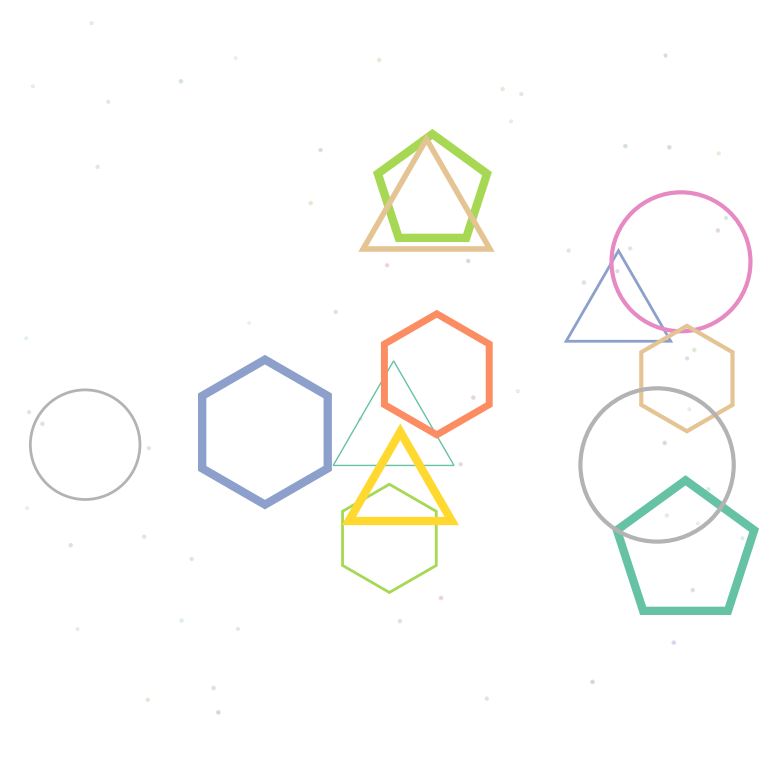[{"shape": "pentagon", "thickness": 3, "radius": 0.47, "center": [0.89, 0.283]}, {"shape": "triangle", "thickness": 0.5, "radius": 0.45, "center": [0.511, 0.441]}, {"shape": "hexagon", "thickness": 2.5, "radius": 0.39, "center": [0.567, 0.514]}, {"shape": "triangle", "thickness": 1, "radius": 0.39, "center": [0.803, 0.596]}, {"shape": "hexagon", "thickness": 3, "radius": 0.47, "center": [0.344, 0.439]}, {"shape": "circle", "thickness": 1.5, "radius": 0.45, "center": [0.884, 0.66]}, {"shape": "hexagon", "thickness": 1, "radius": 0.35, "center": [0.506, 0.301]}, {"shape": "pentagon", "thickness": 3, "radius": 0.37, "center": [0.562, 0.751]}, {"shape": "triangle", "thickness": 3, "radius": 0.39, "center": [0.52, 0.362]}, {"shape": "triangle", "thickness": 2, "radius": 0.48, "center": [0.554, 0.724]}, {"shape": "hexagon", "thickness": 1.5, "radius": 0.34, "center": [0.892, 0.508]}, {"shape": "circle", "thickness": 1, "radius": 0.36, "center": [0.111, 0.422]}, {"shape": "circle", "thickness": 1.5, "radius": 0.5, "center": [0.853, 0.396]}]